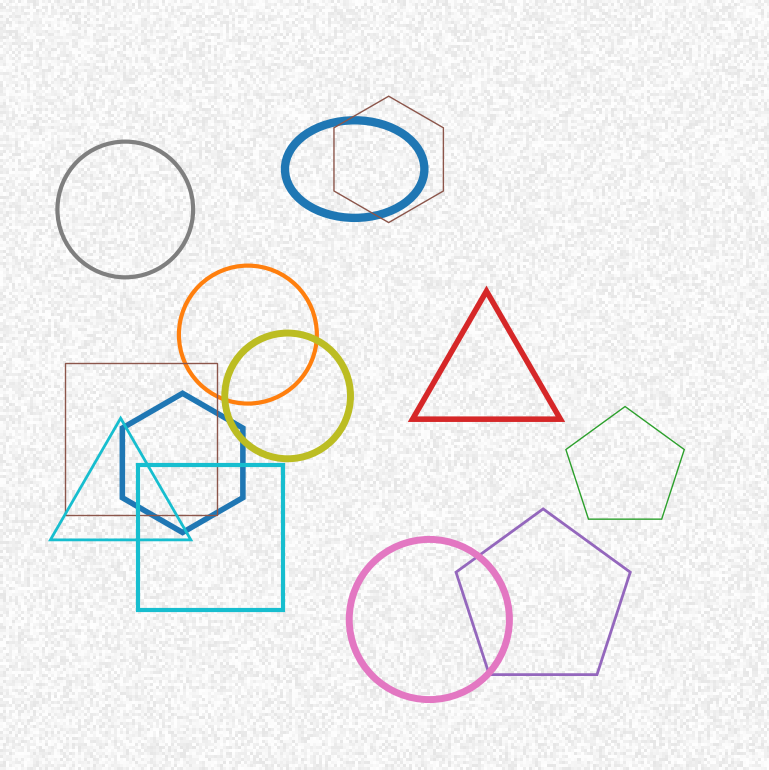[{"shape": "oval", "thickness": 3, "radius": 0.45, "center": [0.461, 0.78]}, {"shape": "hexagon", "thickness": 2, "radius": 0.45, "center": [0.237, 0.399]}, {"shape": "circle", "thickness": 1.5, "radius": 0.45, "center": [0.322, 0.565]}, {"shape": "pentagon", "thickness": 0.5, "radius": 0.4, "center": [0.812, 0.391]}, {"shape": "triangle", "thickness": 2, "radius": 0.55, "center": [0.632, 0.511]}, {"shape": "pentagon", "thickness": 1, "radius": 0.59, "center": [0.705, 0.22]}, {"shape": "square", "thickness": 0.5, "radius": 0.49, "center": [0.183, 0.43]}, {"shape": "hexagon", "thickness": 0.5, "radius": 0.41, "center": [0.505, 0.793]}, {"shape": "circle", "thickness": 2.5, "radius": 0.52, "center": [0.558, 0.195]}, {"shape": "circle", "thickness": 1.5, "radius": 0.44, "center": [0.163, 0.728]}, {"shape": "circle", "thickness": 2.5, "radius": 0.41, "center": [0.374, 0.486]}, {"shape": "square", "thickness": 1.5, "radius": 0.47, "center": [0.273, 0.302]}, {"shape": "triangle", "thickness": 1, "radius": 0.53, "center": [0.157, 0.352]}]